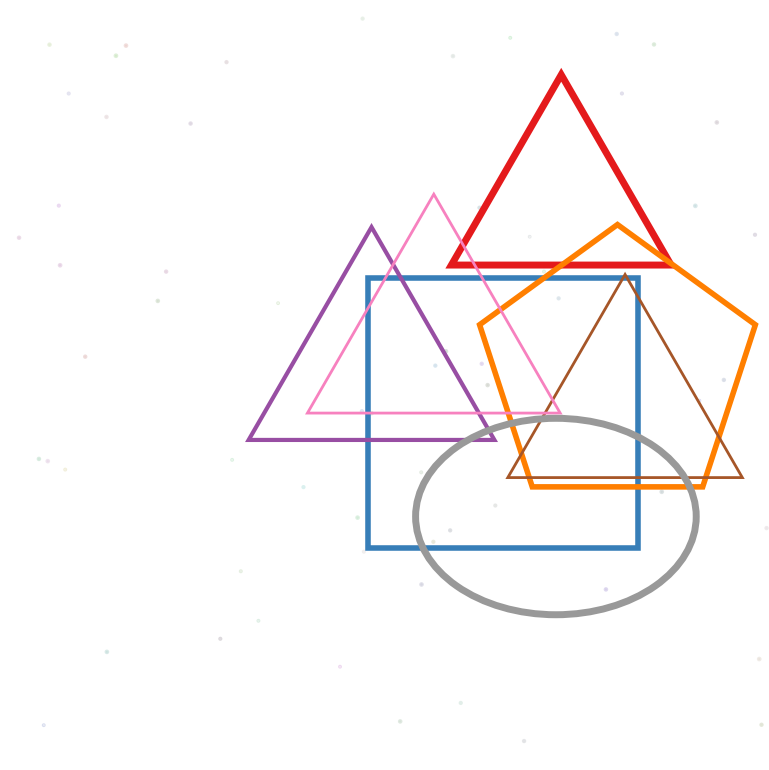[{"shape": "triangle", "thickness": 2.5, "radius": 0.82, "center": [0.729, 0.738]}, {"shape": "square", "thickness": 2, "radius": 0.87, "center": [0.653, 0.464]}, {"shape": "triangle", "thickness": 1.5, "radius": 0.92, "center": [0.483, 0.521]}, {"shape": "pentagon", "thickness": 2, "radius": 0.94, "center": [0.802, 0.52]}, {"shape": "triangle", "thickness": 1, "radius": 0.88, "center": [0.812, 0.468]}, {"shape": "triangle", "thickness": 1, "radius": 0.95, "center": [0.563, 0.558]}, {"shape": "oval", "thickness": 2.5, "radius": 0.91, "center": [0.722, 0.329]}]